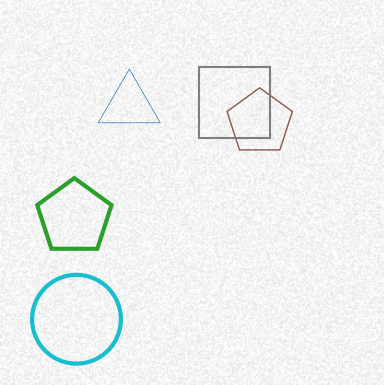[{"shape": "triangle", "thickness": 0.5, "radius": 0.47, "center": [0.336, 0.728]}, {"shape": "pentagon", "thickness": 3, "radius": 0.51, "center": [0.193, 0.436]}, {"shape": "pentagon", "thickness": 1, "radius": 0.45, "center": [0.675, 0.683]}, {"shape": "square", "thickness": 1.5, "radius": 0.46, "center": [0.61, 0.733]}, {"shape": "circle", "thickness": 3, "radius": 0.58, "center": [0.199, 0.171]}]